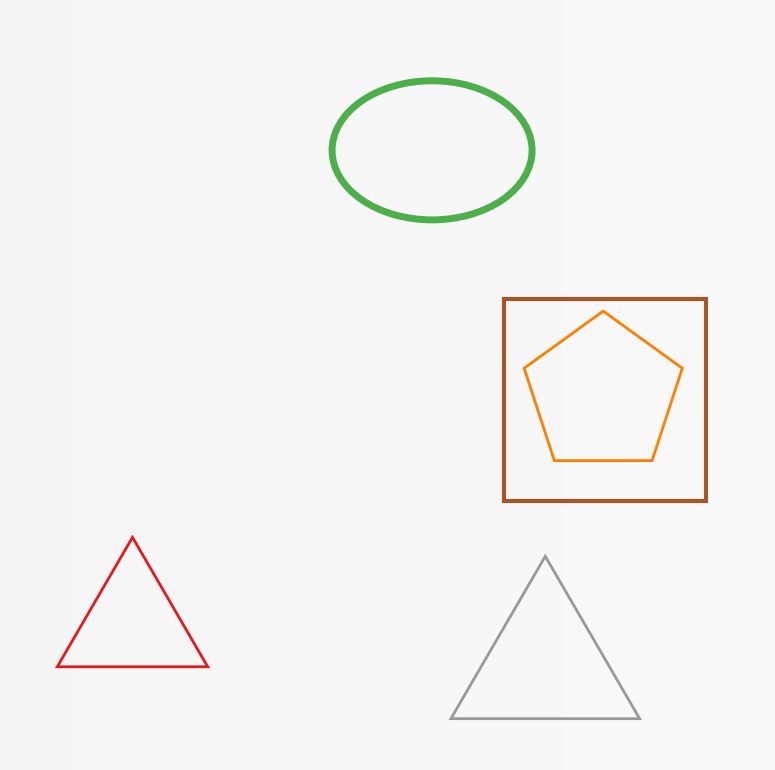[{"shape": "triangle", "thickness": 1, "radius": 0.56, "center": [0.171, 0.19]}, {"shape": "oval", "thickness": 2.5, "radius": 0.65, "center": [0.558, 0.805]}, {"shape": "pentagon", "thickness": 1, "radius": 0.54, "center": [0.778, 0.489]}, {"shape": "square", "thickness": 1.5, "radius": 0.65, "center": [0.781, 0.481]}, {"shape": "triangle", "thickness": 1, "radius": 0.7, "center": [0.704, 0.137]}]